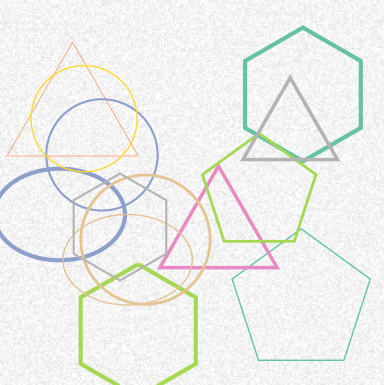[{"shape": "pentagon", "thickness": 1, "radius": 0.94, "center": [0.782, 0.217]}, {"shape": "hexagon", "thickness": 3, "radius": 0.87, "center": [0.787, 0.755]}, {"shape": "triangle", "thickness": 0.5, "radius": 0.99, "center": [0.189, 0.693]}, {"shape": "circle", "thickness": 1.5, "radius": 0.72, "center": [0.265, 0.598]}, {"shape": "oval", "thickness": 3, "radius": 0.85, "center": [0.155, 0.443]}, {"shape": "triangle", "thickness": 2.5, "radius": 0.88, "center": [0.568, 0.393]}, {"shape": "pentagon", "thickness": 2, "radius": 0.77, "center": [0.673, 0.499]}, {"shape": "hexagon", "thickness": 3, "radius": 0.86, "center": [0.359, 0.141]}, {"shape": "circle", "thickness": 1, "radius": 0.69, "center": [0.218, 0.692]}, {"shape": "oval", "thickness": 1, "radius": 0.84, "center": [0.331, 0.325]}, {"shape": "circle", "thickness": 2, "radius": 0.84, "center": [0.378, 0.378]}, {"shape": "hexagon", "thickness": 1.5, "radius": 0.69, "center": [0.312, 0.41]}, {"shape": "triangle", "thickness": 2.5, "radius": 0.71, "center": [0.754, 0.656]}]